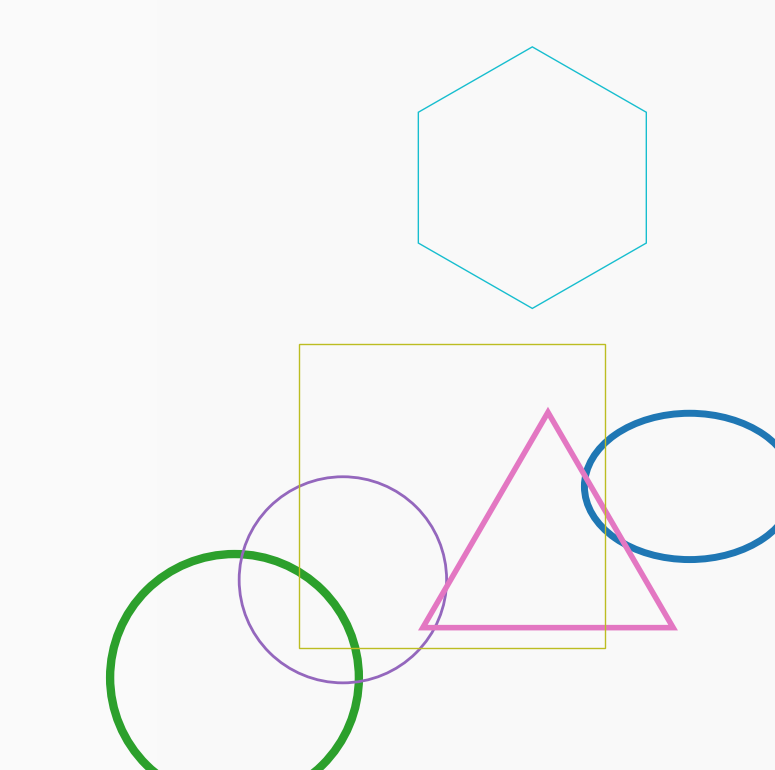[{"shape": "oval", "thickness": 2.5, "radius": 0.68, "center": [0.89, 0.368]}, {"shape": "circle", "thickness": 3, "radius": 0.8, "center": [0.303, 0.12]}, {"shape": "circle", "thickness": 1, "radius": 0.67, "center": [0.442, 0.247]}, {"shape": "triangle", "thickness": 2, "radius": 0.93, "center": [0.707, 0.278]}, {"shape": "square", "thickness": 0.5, "radius": 0.99, "center": [0.584, 0.356]}, {"shape": "hexagon", "thickness": 0.5, "radius": 0.85, "center": [0.687, 0.769]}]